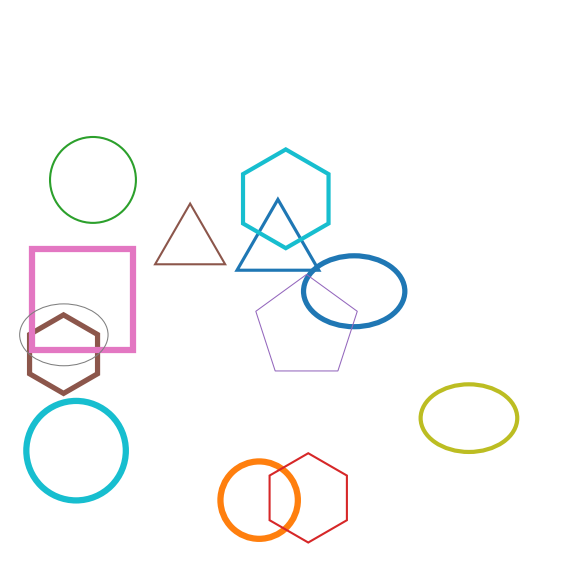[{"shape": "oval", "thickness": 2.5, "radius": 0.44, "center": [0.613, 0.495]}, {"shape": "triangle", "thickness": 1.5, "radius": 0.41, "center": [0.481, 0.572]}, {"shape": "circle", "thickness": 3, "radius": 0.34, "center": [0.449, 0.133]}, {"shape": "circle", "thickness": 1, "radius": 0.37, "center": [0.161, 0.688]}, {"shape": "hexagon", "thickness": 1, "radius": 0.39, "center": [0.534, 0.137]}, {"shape": "pentagon", "thickness": 0.5, "radius": 0.46, "center": [0.531, 0.432]}, {"shape": "hexagon", "thickness": 2.5, "radius": 0.34, "center": [0.11, 0.386]}, {"shape": "triangle", "thickness": 1, "radius": 0.35, "center": [0.329, 0.577]}, {"shape": "square", "thickness": 3, "radius": 0.44, "center": [0.143, 0.481]}, {"shape": "oval", "thickness": 0.5, "radius": 0.38, "center": [0.111, 0.419]}, {"shape": "oval", "thickness": 2, "radius": 0.42, "center": [0.812, 0.275]}, {"shape": "hexagon", "thickness": 2, "radius": 0.43, "center": [0.495, 0.655]}, {"shape": "circle", "thickness": 3, "radius": 0.43, "center": [0.132, 0.219]}]